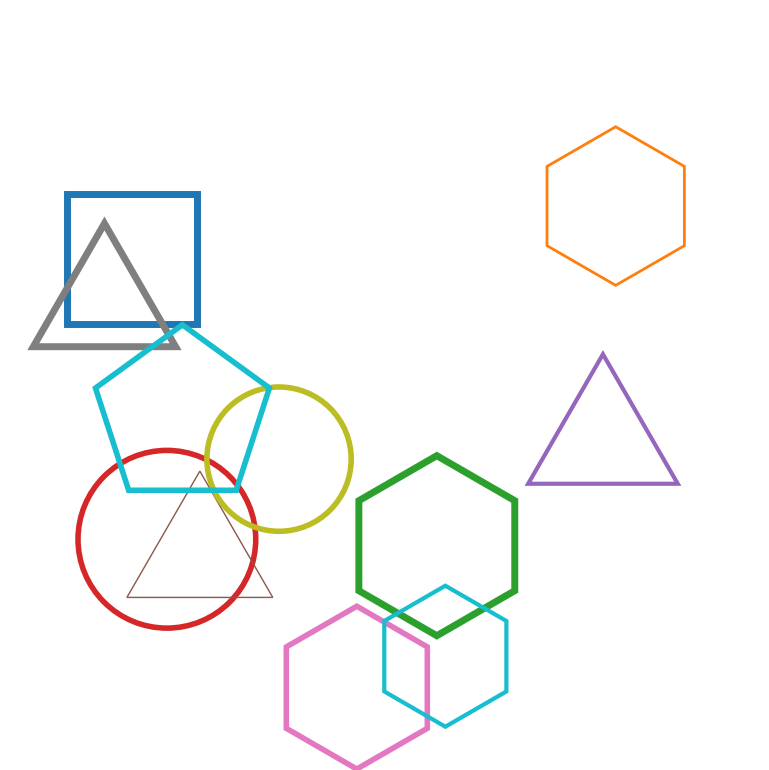[{"shape": "square", "thickness": 2.5, "radius": 0.42, "center": [0.172, 0.663]}, {"shape": "hexagon", "thickness": 1, "radius": 0.51, "center": [0.8, 0.732]}, {"shape": "hexagon", "thickness": 2.5, "radius": 0.58, "center": [0.567, 0.291]}, {"shape": "circle", "thickness": 2, "radius": 0.58, "center": [0.217, 0.3]}, {"shape": "triangle", "thickness": 1.5, "radius": 0.56, "center": [0.783, 0.428]}, {"shape": "triangle", "thickness": 0.5, "radius": 0.55, "center": [0.26, 0.279]}, {"shape": "hexagon", "thickness": 2, "radius": 0.53, "center": [0.463, 0.107]}, {"shape": "triangle", "thickness": 2.5, "radius": 0.53, "center": [0.136, 0.603]}, {"shape": "circle", "thickness": 2, "radius": 0.47, "center": [0.362, 0.404]}, {"shape": "hexagon", "thickness": 1.5, "radius": 0.46, "center": [0.578, 0.148]}, {"shape": "pentagon", "thickness": 2, "radius": 0.59, "center": [0.237, 0.459]}]